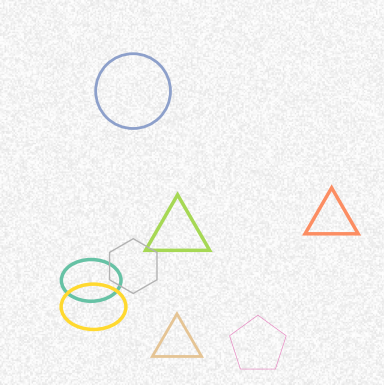[{"shape": "oval", "thickness": 2.5, "radius": 0.39, "center": [0.237, 0.272]}, {"shape": "triangle", "thickness": 2.5, "radius": 0.4, "center": [0.861, 0.433]}, {"shape": "circle", "thickness": 2, "radius": 0.49, "center": [0.346, 0.763]}, {"shape": "pentagon", "thickness": 0.5, "radius": 0.39, "center": [0.67, 0.104]}, {"shape": "triangle", "thickness": 2.5, "radius": 0.48, "center": [0.461, 0.398]}, {"shape": "oval", "thickness": 2.5, "radius": 0.42, "center": [0.243, 0.203]}, {"shape": "triangle", "thickness": 2, "radius": 0.37, "center": [0.46, 0.111]}, {"shape": "hexagon", "thickness": 1, "radius": 0.36, "center": [0.346, 0.309]}]